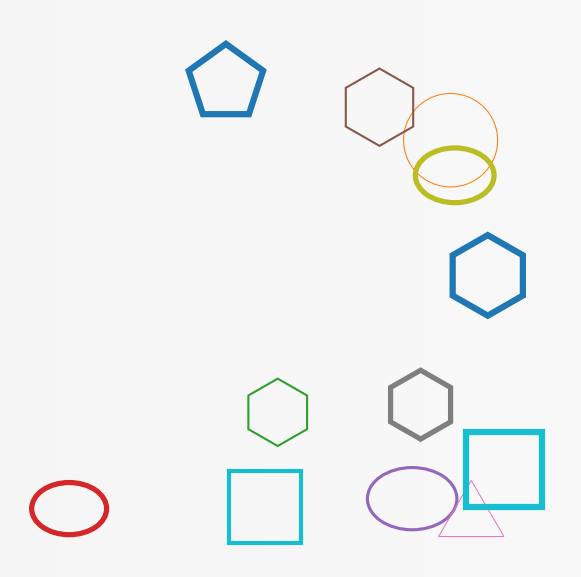[{"shape": "pentagon", "thickness": 3, "radius": 0.34, "center": [0.389, 0.856]}, {"shape": "hexagon", "thickness": 3, "radius": 0.35, "center": [0.839, 0.522]}, {"shape": "circle", "thickness": 0.5, "radius": 0.4, "center": [0.775, 0.756]}, {"shape": "hexagon", "thickness": 1, "radius": 0.29, "center": [0.478, 0.285]}, {"shape": "oval", "thickness": 2.5, "radius": 0.32, "center": [0.119, 0.118]}, {"shape": "oval", "thickness": 1.5, "radius": 0.38, "center": [0.709, 0.136]}, {"shape": "hexagon", "thickness": 1, "radius": 0.33, "center": [0.653, 0.814]}, {"shape": "triangle", "thickness": 0.5, "radius": 0.32, "center": [0.811, 0.103]}, {"shape": "hexagon", "thickness": 2.5, "radius": 0.3, "center": [0.724, 0.298]}, {"shape": "oval", "thickness": 2.5, "radius": 0.34, "center": [0.782, 0.696]}, {"shape": "square", "thickness": 3, "radius": 0.33, "center": [0.867, 0.186]}, {"shape": "square", "thickness": 2, "radius": 0.31, "center": [0.456, 0.122]}]